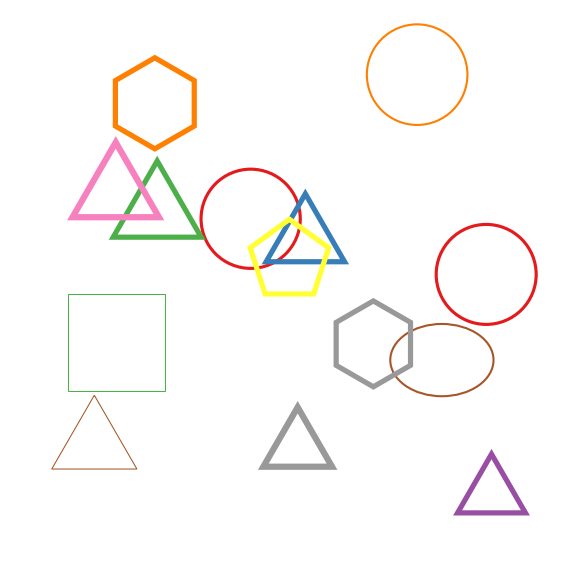[{"shape": "circle", "thickness": 1.5, "radius": 0.43, "center": [0.434, 0.62]}, {"shape": "circle", "thickness": 1.5, "radius": 0.43, "center": [0.842, 0.524]}, {"shape": "triangle", "thickness": 2.5, "radius": 0.39, "center": [0.529, 0.585]}, {"shape": "triangle", "thickness": 2.5, "radius": 0.44, "center": [0.272, 0.632]}, {"shape": "square", "thickness": 0.5, "radius": 0.42, "center": [0.201, 0.406]}, {"shape": "triangle", "thickness": 2.5, "radius": 0.34, "center": [0.851, 0.145]}, {"shape": "hexagon", "thickness": 2.5, "radius": 0.39, "center": [0.268, 0.82]}, {"shape": "circle", "thickness": 1, "radius": 0.44, "center": [0.722, 0.87]}, {"shape": "pentagon", "thickness": 2.5, "radius": 0.36, "center": [0.501, 0.548]}, {"shape": "triangle", "thickness": 0.5, "radius": 0.43, "center": [0.163, 0.23]}, {"shape": "oval", "thickness": 1, "radius": 0.45, "center": [0.765, 0.376]}, {"shape": "triangle", "thickness": 3, "radius": 0.43, "center": [0.2, 0.666]}, {"shape": "triangle", "thickness": 3, "radius": 0.34, "center": [0.515, 0.225]}, {"shape": "hexagon", "thickness": 2.5, "radius": 0.37, "center": [0.646, 0.404]}]